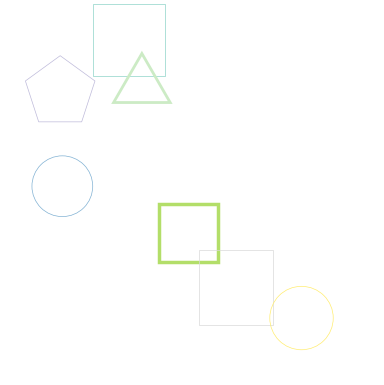[{"shape": "square", "thickness": 0.5, "radius": 0.47, "center": [0.336, 0.897]}, {"shape": "pentagon", "thickness": 0.5, "radius": 0.47, "center": [0.156, 0.76]}, {"shape": "circle", "thickness": 0.5, "radius": 0.39, "center": [0.162, 0.516]}, {"shape": "square", "thickness": 2.5, "radius": 0.38, "center": [0.49, 0.395]}, {"shape": "square", "thickness": 0.5, "radius": 0.48, "center": [0.613, 0.253]}, {"shape": "triangle", "thickness": 2, "radius": 0.42, "center": [0.369, 0.776]}, {"shape": "circle", "thickness": 0.5, "radius": 0.41, "center": [0.783, 0.174]}]